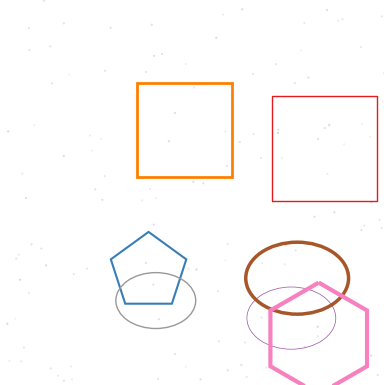[{"shape": "square", "thickness": 1, "radius": 0.68, "center": [0.842, 0.614]}, {"shape": "pentagon", "thickness": 1.5, "radius": 0.52, "center": [0.386, 0.295]}, {"shape": "oval", "thickness": 0.5, "radius": 0.58, "center": [0.757, 0.174]}, {"shape": "square", "thickness": 2, "radius": 0.61, "center": [0.479, 0.662]}, {"shape": "oval", "thickness": 2.5, "radius": 0.67, "center": [0.772, 0.277]}, {"shape": "hexagon", "thickness": 3, "radius": 0.72, "center": [0.828, 0.121]}, {"shape": "oval", "thickness": 1, "radius": 0.52, "center": [0.405, 0.219]}]